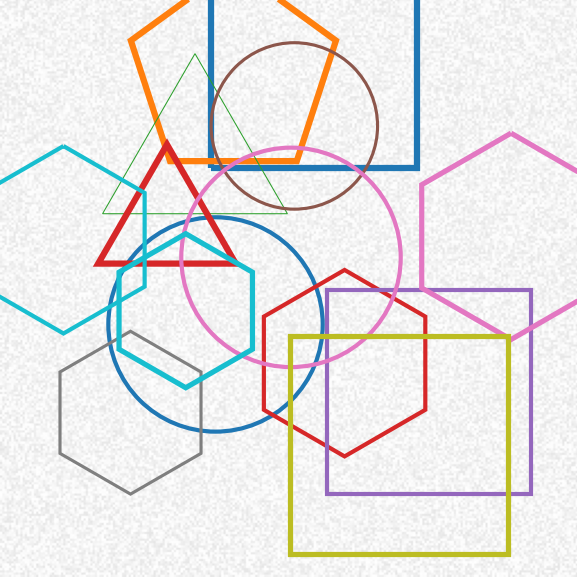[{"shape": "circle", "thickness": 2, "radius": 0.93, "center": [0.373, 0.437]}, {"shape": "square", "thickness": 3, "radius": 0.89, "center": [0.544, 0.887]}, {"shape": "pentagon", "thickness": 3, "radius": 0.93, "center": [0.404, 0.871]}, {"shape": "triangle", "thickness": 0.5, "radius": 0.92, "center": [0.338, 0.721]}, {"shape": "hexagon", "thickness": 2, "radius": 0.81, "center": [0.597, 0.37]}, {"shape": "triangle", "thickness": 3, "radius": 0.69, "center": [0.289, 0.611]}, {"shape": "square", "thickness": 2, "radius": 0.88, "center": [0.743, 0.32]}, {"shape": "circle", "thickness": 1.5, "radius": 0.72, "center": [0.51, 0.781]}, {"shape": "circle", "thickness": 2, "radius": 0.95, "center": [0.504, 0.553]}, {"shape": "hexagon", "thickness": 2.5, "radius": 0.89, "center": [0.885, 0.59]}, {"shape": "hexagon", "thickness": 1.5, "radius": 0.7, "center": [0.226, 0.285]}, {"shape": "square", "thickness": 2.5, "radius": 0.94, "center": [0.691, 0.228]}, {"shape": "hexagon", "thickness": 2.5, "radius": 0.67, "center": [0.322, 0.461]}, {"shape": "hexagon", "thickness": 2, "radius": 0.81, "center": [0.11, 0.584]}]